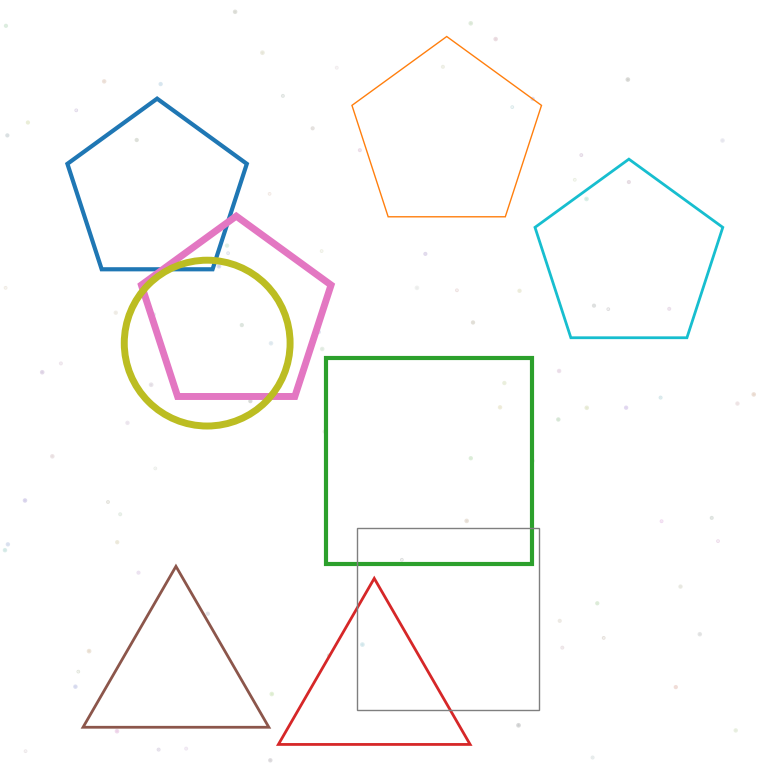[{"shape": "pentagon", "thickness": 1.5, "radius": 0.61, "center": [0.204, 0.749]}, {"shape": "pentagon", "thickness": 0.5, "radius": 0.65, "center": [0.58, 0.823]}, {"shape": "square", "thickness": 1.5, "radius": 0.67, "center": [0.558, 0.401]}, {"shape": "triangle", "thickness": 1, "radius": 0.72, "center": [0.486, 0.105]}, {"shape": "triangle", "thickness": 1, "radius": 0.7, "center": [0.229, 0.125]}, {"shape": "pentagon", "thickness": 2.5, "radius": 0.65, "center": [0.307, 0.59]}, {"shape": "square", "thickness": 0.5, "radius": 0.59, "center": [0.581, 0.196]}, {"shape": "circle", "thickness": 2.5, "radius": 0.54, "center": [0.269, 0.554]}, {"shape": "pentagon", "thickness": 1, "radius": 0.64, "center": [0.817, 0.665]}]